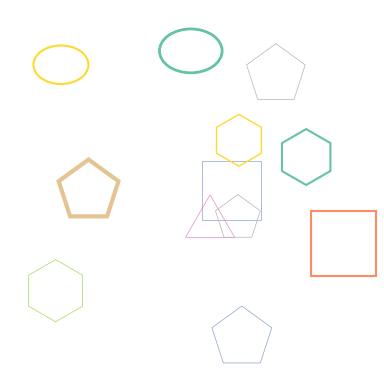[{"shape": "hexagon", "thickness": 1.5, "radius": 0.36, "center": [0.795, 0.592]}, {"shape": "oval", "thickness": 2, "radius": 0.41, "center": [0.496, 0.868]}, {"shape": "square", "thickness": 1.5, "radius": 0.42, "center": [0.892, 0.367]}, {"shape": "square", "thickness": 0.5, "radius": 0.38, "center": [0.601, 0.504]}, {"shape": "pentagon", "thickness": 0.5, "radius": 0.41, "center": [0.628, 0.123]}, {"shape": "triangle", "thickness": 0.5, "radius": 0.37, "center": [0.546, 0.42]}, {"shape": "hexagon", "thickness": 0.5, "radius": 0.4, "center": [0.144, 0.245]}, {"shape": "oval", "thickness": 1.5, "radius": 0.36, "center": [0.158, 0.832]}, {"shape": "hexagon", "thickness": 1, "radius": 0.34, "center": [0.621, 0.636]}, {"shape": "pentagon", "thickness": 3, "radius": 0.41, "center": [0.23, 0.504]}, {"shape": "pentagon", "thickness": 0.5, "radius": 0.4, "center": [0.717, 0.807]}, {"shape": "pentagon", "thickness": 0.5, "radius": 0.31, "center": [0.618, 0.433]}]